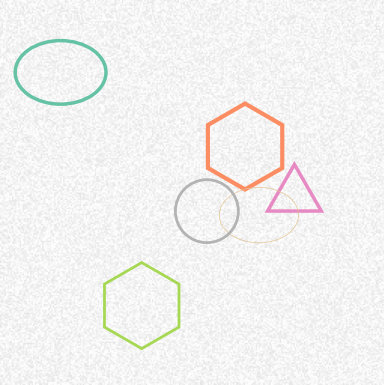[{"shape": "oval", "thickness": 2.5, "radius": 0.59, "center": [0.157, 0.812]}, {"shape": "hexagon", "thickness": 3, "radius": 0.56, "center": [0.637, 0.619]}, {"shape": "triangle", "thickness": 2.5, "radius": 0.4, "center": [0.765, 0.492]}, {"shape": "hexagon", "thickness": 2, "radius": 0.56, "center": [0.368, 0.206]}, {"shape": "oval", "thickness": 0.5, "radius": 0.51, "center": [0.673, 0.441]}, {"shape": "circle", "thickness": 2, "radius": 0.41, "center": [0.537, 0.452]}]